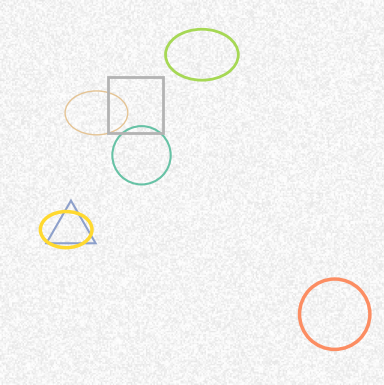[{"shape": "circle", "thickness": 1.5, "radius": 0.38, "center": [0.368, 0.597]}, {"shape": "circle", "thickness": 2.5, "radius": 0.46, "center": [0.869, 0.184]}, {"shape": "triangle", "thickness": 1.5, "radius": 0.37, "center": [0.184, 0.405]}, {"shape": "oval", "thickness": 2, "radius": 0.47, "center": [0.524, 0.858]}, {"shape": "oval", "thickness": 2.5, "radius": 0.34, "center": [0.172, 0.404]}, {"shape": "oval", "thickness": 1, "radius": 0.41, "center": [0.251, 0.707]}, {"shape": "square", "thickness": 2, "radius": 0.36, "center": [0.352, 0.728]}]